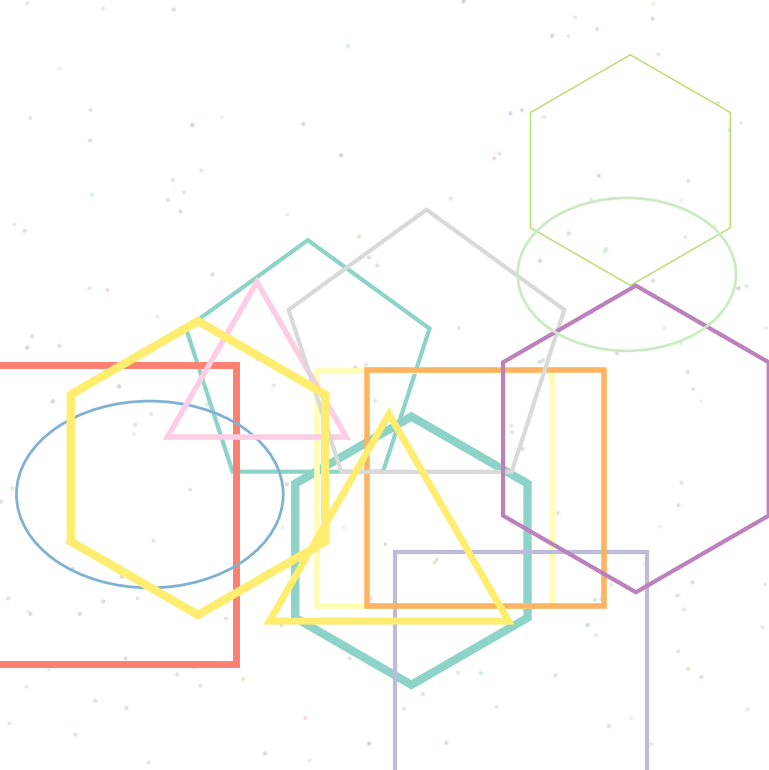[{"shape": "hexagon", "thickness": 3, "radius": 0.87, "center": [0.534, 0.285]}, {"shape": "pentagon", "thickness": 1.5, "radius": 0.83, "center": [0.4, 0.522]}, {"shape": "square", "thickness": 2, "radius": 0.76, "center": [0.564, 0.365]}, {"shape": "square", "thickness": 1.5, "radius": 0.82, "center": [0.677, 0.12]}, {"shape": "square", "thickness": 2.5, "radius": 0.97, "center": [0.113, 0.332]}, {"shape": "oval", "thickness": 1, "radius": 0.87, "center": [0.195, 0.358]}, {"shape": "square", "thickness": 2, "radius": 0.77, "center": [0.63, 0.367]}, {"shape": "hexagon", "thickness": 0.5, "radius": 0.75, "center": [0.819, 0.779]}, {"shape": "triangle", "thickness": 2, "radius": 0.67, "center": [0.334, 0.5]}, {"shape": "pentagon", "thickness": 1.5, "radius": 0.94, "center": [0.554, 0.539]}, {"shape": "hexagon", "thickness": 1.5, "radius": 1.0, "center": [0.826, 0.43]}, {"shape": "oval", "thickness": 1, "radius": 0.71, "center": [0.814, 0.644]}, {"shape": "hexagon", "thickness": 3, "radius": 0.95, "center": [0.257, 0.392]}, {"shape": "triangle", "thickness": 2.5, "radius": 0.9, "center": [0.505, 0.283]}]